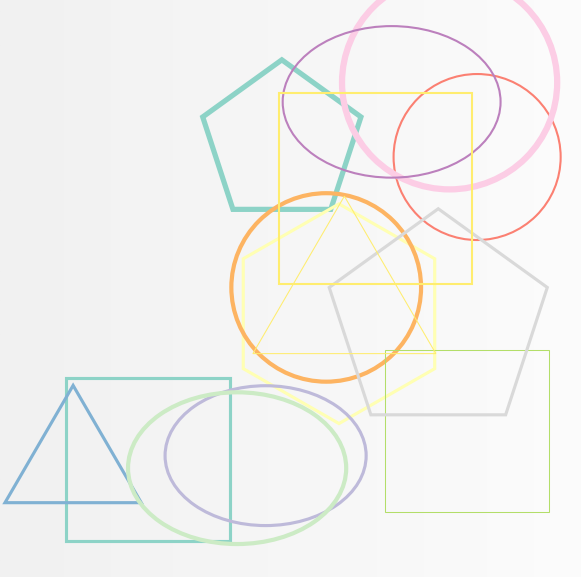[{"shape": "pentagon", "thickness": 2.5, "radius": 0.72, "center": [0.485, 0.752]}, {"shape": "square", "thickness": 1.5, "radius": 0.7, "center": [0.255, 0.203]}, {"shape": "hexagon", "thickness": 1.5, "radius": 0.95, "center": [0.583, 0.456]}, {"shape": "oval", "thickness": 1.5, "radius": 0.86, "center": [0.457, 0.21]}, {"shape": "circle", "thickness": 1, "radius": 0.72, "center": [0.821, 0.727]}, {"shape": "triangle", "thickness": 1.5, "radius": 0.68, "center": [0.126, 0.196]}, {"shape": "circle", "thickness": 2, "radius": 0.82, "center": [0.561, 0.501]}, {"shape": "square", "thickness": 0.5, "radius": 0.7, "center": [0.803, 0.253]}, {"shape": "circle", "thickness": 3, "radius": 0.93, "center": [0.774, 0.856]}, {"shape": "pentagon", "thickness": 1.5, "radius": 0.99, "center": [0.754, 0.44]}, {"shape": "oval", "thickness": 1, "radius": 0.94, "center": [0.674, 0.823]}, {"shape": "oval", "thickness": 2, "radius": 0.94, "center": [0.408, 0.188]}, {"shape": "triangle", "thickness": 0.5, "radius": 0.91, "center": [0.592, 0.478]}, {"shape": "square", "thickness": 1, "radius": 0.83, "center": [0.646, 0.673]}]